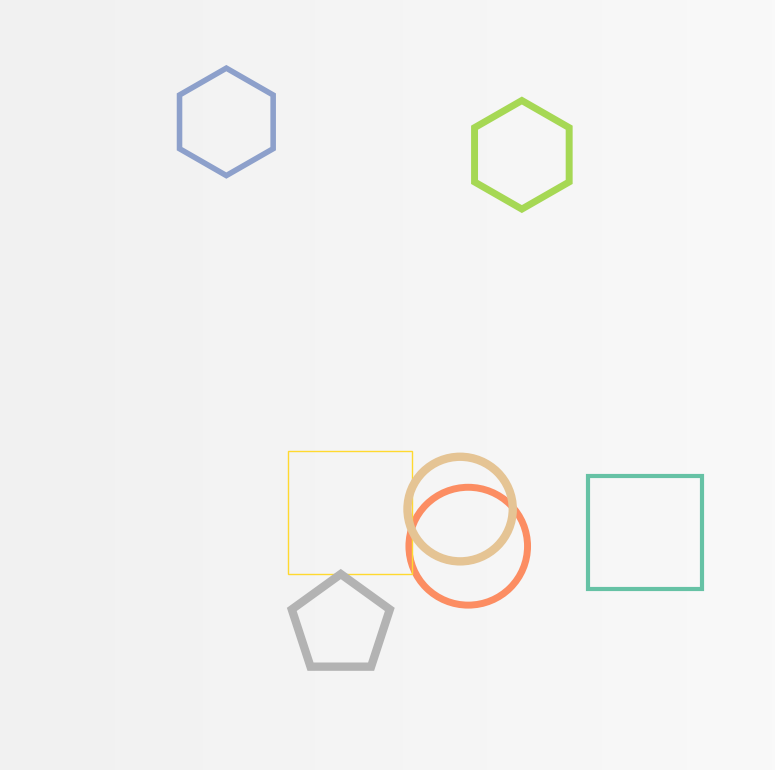[{"shape": "square", "thickness": 1.5, "radius": 0.37, "center": [0.833, 0.308]}, {"shape": "circle", "thickness": 2.5, "radius": 0.38, "center": [0.604, 0.291]}, {"shape": "hexagon", "thickness": 2, "radius": 0.35, "center": [0.292, 0.842]}, {"shape": "hexagon", "thickness": 2.5, "radius": 0.35, "center": [0.673, 0.799]}, {"shape": "square", "thickness": 0.5, "radius": 0.4, "center": [0.451, 0.335]}, {"shape": "circle", "thickness": 3, "radius": 0.34, "center": [0.594, 0.339]}, {"shape": "pentagon", "thickness": 3, "radius": 0.33, "center": [0.44, 0.188]}]